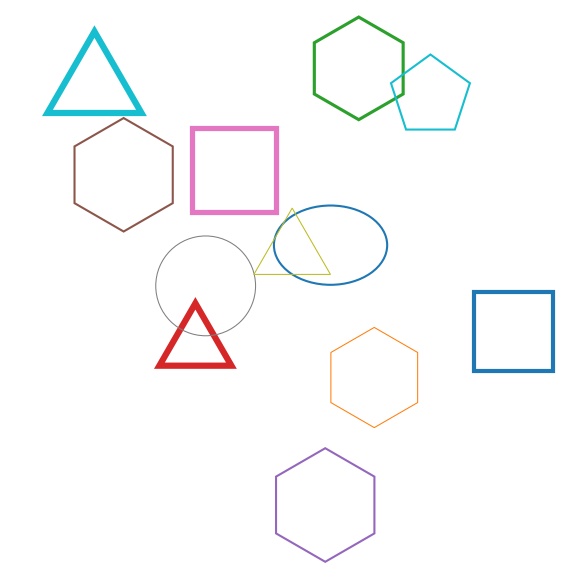[{"shape": "square", "thickness": 2, "radius": 0.34, "center": [0.889, 0.425]}, {"shape": "oval", "thickness": 1, "radius": 0.49, "center": [0.572, 0.575]}, {"shape": "hexagon", "thickness": 0.5, "radius": 0.43, "center": [0.648, 0.345]}, {"shape": "hexagon", "thickness": 1.5, "radius": 0.44, "center": [0.621, 0.881]}, {"shape": "triangle", "thickness": 3, "radius": 0.36, "center": [0.338, 0.402]}, {"shape": "hexagon", "thickness": 1, "radius": 0.49, "center": [0.563, 0.125]}, {"shape": "hexagon", "thickness": 1, "radius": 0.49, "center": [0.214, 0.696]}, {"shape": "square", "thickness": 2.5, "radius": 0.36, "center": [0.406, 0.705]}, {"shape": "circle", "thickness": 0.5, "radius": 0.43, "center": [0.356, 0.504]}, {"shape": "triangle", "thickness": 0.5, "radius": 0.38, "center": [0.506, 0.562]}, {"shape": "pentagon", "thickness": 1, "radius": 0.36, "center": [0.745, 0.833]}, {"shape": "triangle", "thickness": 3, "radius": 0.47, "center": [0.164, 0.85]}]